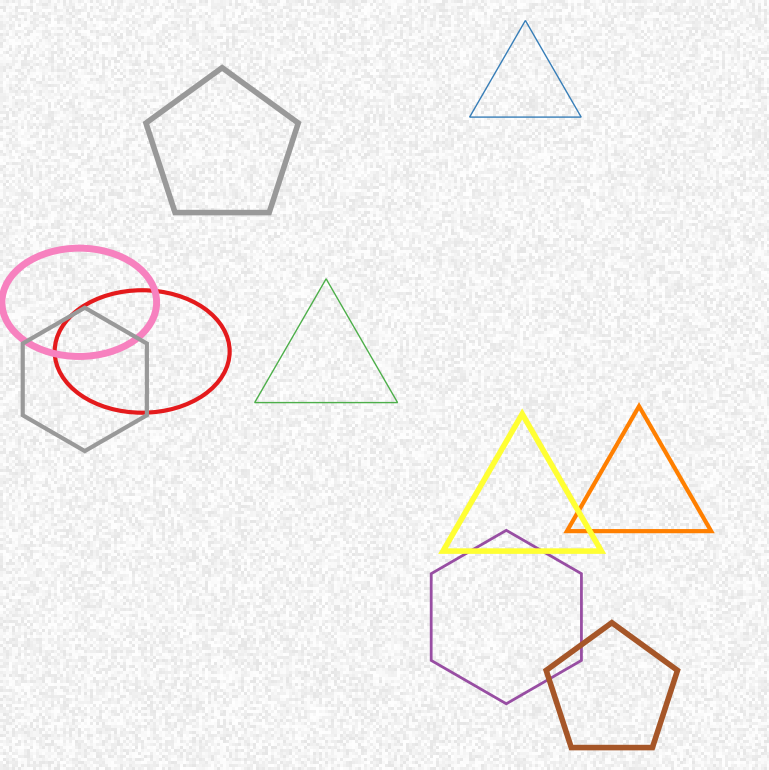[{"shape": "oval", "thickness": 1.5, "radius": 0.57, "center": [0.185, 0.544]}, {"shape": "triangle", "thickness": 0.5, "radius": 0.42, "center": [0.682, 0.89]}, {"shape": "triangle", "thickness": 0.5, "radius": 0.54, "center": [0.424, 0.531]}, {"shape": "hexagon", "thickness": 1, "radius": 0.56, "center": [0.658, 0.199]}, {"shape": "triangle", "thickness": 1.5, "radius": 0.54, "center": [0.83, 0.364]}, {"shape": "triangle", "thickness": 2, "radius": 0.59, "center": [0.678, 0.344]}, {"shape": "pentagon", "thickness": 2, "radius": 0.45, "center": [0.795, 0.102]}, {"shape": "oval", "thickness": 2.5, "radius": 0.5, "center": [0.103, 0.607]}, {"shape": "pentagon", "thickness": 2, "radius": 0.52, "center": [0.288, 0.808]}, {"shape": "hexagon", "thickness": 1.5, "radius": 0.47, "center": [0.11, 0.507]}]